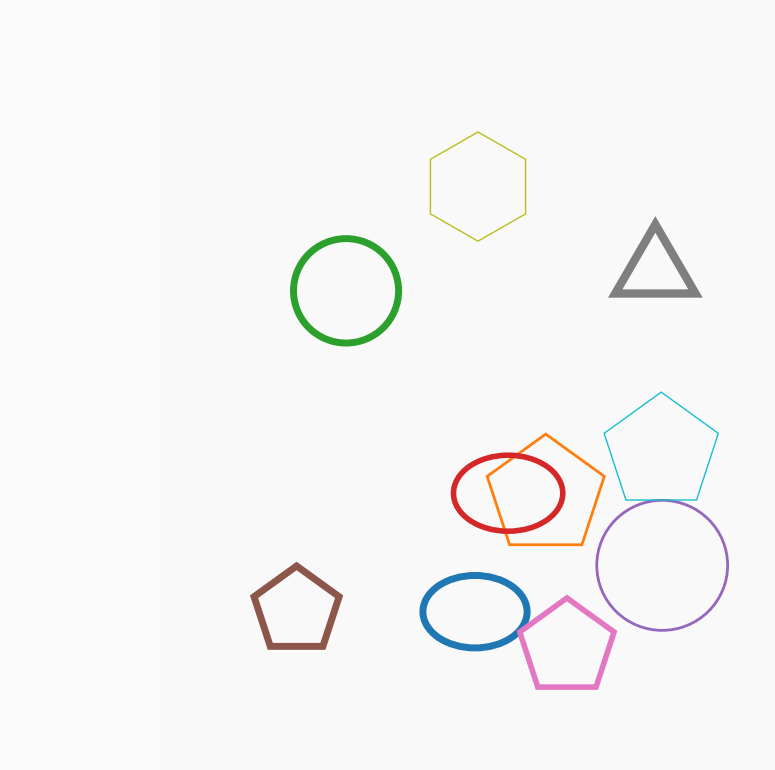[{"shape": "oval", "thickness": 2.5, "radius": 0.34, "center": [0.613, 0.206]}, {"shape": "pentagon", "thickness": 1, "radius": 0.4, "center": [0.704, 0.357]}, {"shape": "circle", "thickness": 2.5, "radius": 0.34, "center": [0.447, 0.622]}, {"shape": "oval", "thickness": 2, "radius": 0.35, "center": [0.656, 0.359]}, {"shape": "circle", "thickness": 1, "radius": 0.42, "center": [0.854, 0.266]}, {"shape": "pentagon", "thickness": 2.5, "radius": 0.29, "center": [0.383, 0.207]}, {"shape": "pentagon", "thickness": 2, "radius": 0.32, "center": [0.731, 0.159]}, {"shape": "triangle", "thickness": 3, "radius": 0.3, "center": [0.846, 0.649]}, {"shape": "hexagon", "thickness": 0.5, "radius": 0.35, "center": [0.617, 0.758]}, {"shape": "pentagon", "thickness": 0.5, "radius": 0.39, "center": [0.853, 0.413]}]